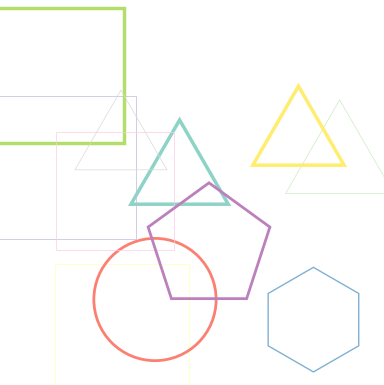[{"shape": "triangle", "thickness": 2.5, "radius": 0.73, "center": [0.467, 0.543]}, {"shape": "square", "thickness": 0.5, "radius": 0.87, "center": [0.317, 0.139]}, {"shape": "square", "thickness": 0.5, "radius": 0.93, "center": [0.168, 0.565]}, {"shape": "circle", "thickness": 2, "radius": 0.79, "center": [0.403, 0.222]}, {"shape": "hexagon", "thickness": 1, "radius": 0.68, "center": [0.814, 0.17]}, {"shape": "square", "thickness": 2.5, "radius": 0.87, "center": [0.147, 0.804]}, {"shape": "square", "thickness": 0.5, "radius": 0.76, "center": [0.298, 0.504]}, {"shape": "triangle", "thickness": 0.5, "radius": 0.69, "center": [0.314, 0.628]}, {"shape": "pentagon", "thickness": 2, "radius": 0.83, "center": [0.543, 0.359]}, {"shape": "triangle", "thickness": 0.5, "radius": 0.81, "center": [0.882, 0.578]}, {"shape": "triangle", "thickness": 2.5, "radius": 0.68, "center": [0.775, 0.639]}]